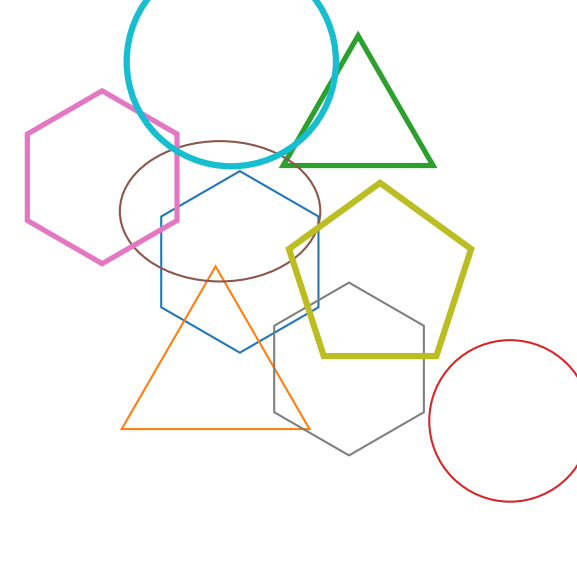[{"shape": "hexagon", "thickness": 1, "radius": 0.79, "center": [0.415, 0.546]}, {"shape": "triangle", "thickness": 1, "radius": 0.94, "center": [0.373, 0.35]}, {"shape": "triangle", "thickness": 2.5, "radius": 0.75, "center": [0.62, 0.787]}, {"shape": "circle", "thickness": 1, "radius": 0.7, "center": [0.883, 0.27]}, {"shape": "oval", "thickness": 1, "radius": 0.87, "center": [0.381, 0.633]}, {"shape": "hexagon", "thickness": 2.5, "radius": 0.75, "center": [0.177, 0.692]}, {"shape": "hexagon", "thickness": 1, "radius": 0.75, "center": [0.604, 0.36]}, {"shape": "pentagon", "thickness": 3, "radius": 0.83, "center": [0.658, 0.517]}, {"shape": "circle", "thickness": 3, "radius": 0.91, "center": [0.401, 0.892]}]